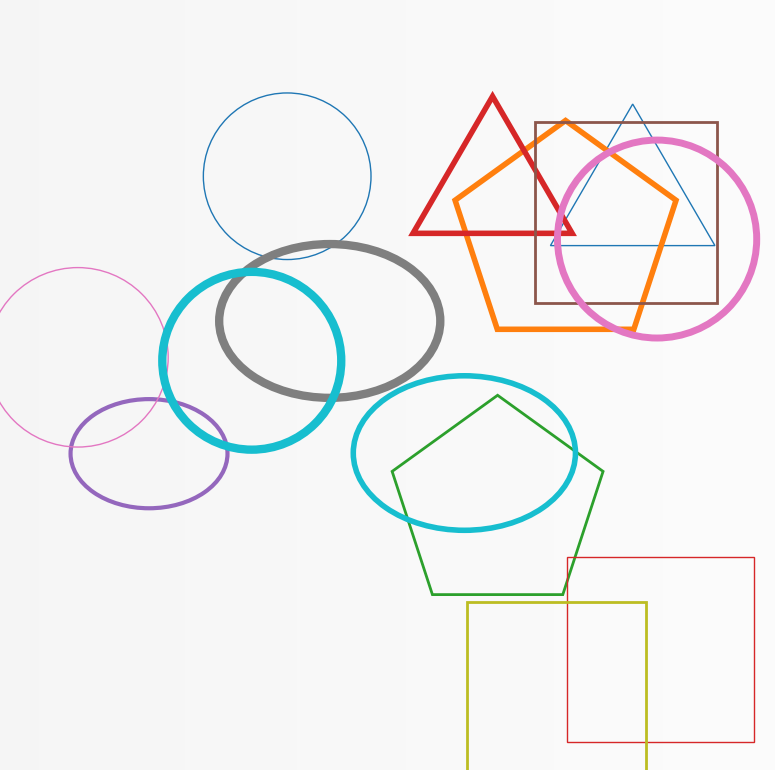[{"shape": "circle", "thickness": 0.5, "radius": 0.54, "center": [0.371, 0.771]}, {"shape": "triangle", "thickness": 0.5, "radius": 0.61, "center": [0.816, 0.742]}, {"shape": "pentagon", "thickness": 2, "radius": 0.75, "center": [0.73, 0.694]}, {"shape": "pentagon", "thickness": 1, "radius": 0.72, "center": [0.642, 0.344]}, {"shape": "triangle", "thickness": 2, "radius": 0.59, "center": [0.636, 0.756]}, {"shape": "square", "thickness": 0.5, "radius": 0.6, "center": [0.852, 0.156]}, {"shape": "oval", "thickness": 1.5, "radius": 0.51, "center": [0.192, 0.411]}, {"shape": "square", "thickness": 1, "radius": 0.59, "center": [0.808, 0.724]}, {"shape": "circle", "thickness": 2.5, "radius": 0.64, "center": [0.848, 0.69]}, {"shape": "circle", "thickness": 0.5, "radius": 0.58, "center": [0.1, 0.536]}, {"shape": "oval", "thickness": 3, "radius": 0.71, "center": [0.425, 0.583]}, {"shape": "square", "thickness": 1, "radius": 0.58, "center": [0.718, 0.102]}, {"shape": "circle", "thickness": 3, "radius": 0.58, "center": [0.325, 0.531]}, {"shape": "oval", "thickness": 2, "radius": 0.72, "center": [0.599, 0.412]}]